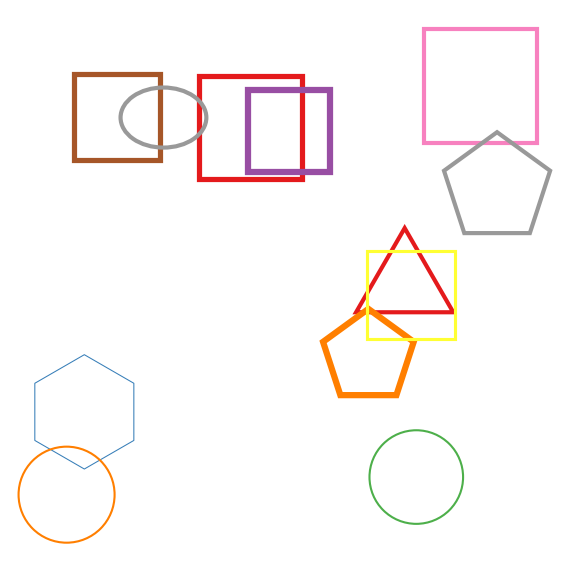[{"shape": "triangle", "thickness": 2, "radius": 0.49, "center": [0.701, 0.507]}, {"shape": "square", "thickness": 2.5, "radius": 0.45, "center": [0.434, 0.779]}, {"shape": "hexagon", "thickness": 0.5, "radius": 0.49, "center": [0.146, 0.286]}, {"shape": "circle", "thickness": 1, "radius": 0.41, "center": [0.721, 0.173]}, {"shape": "square", "thickness": 3, "radius": 0.35, "center": [0.501, 0.772]}, {"shape": "circle", "thickness": 1, "radius": 0.42, "center": [0.115, 0.143]}, {"shape": "pentagon", "thickness": 3, "radius": 0.41, "center": [0.638, 0.382]}, {"shape": "square", "thickness": 1.5, "radius": 0.38, "center": [0.711, 0.488]}, {"shape": "square", "thickness": 2.5, "radius": 0.37, "center": [0.203, 0.796]}, {"shape": "square", "thickness": 2, "radius": 0.49, "center": [0.832, 0.85]}, {"shape": "oval", "thickness": 2, "radius": 0.37, "center": [0.283, 0.796]}, {"shape": "pentagon", "thickness": 2, "radius": 0.48, "center": [0.861, 0.674]}]